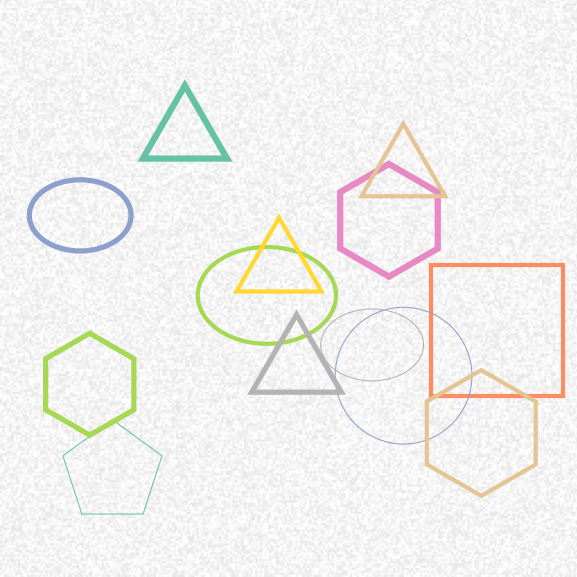[{"shape": "pentagon", "thickness": 0.5, "radius": 0.45, "center": [0.195, 0.182]}, {"shape": "triangle", "thickness": 3, "radius": 0.42, "center": [0.32, 0.767]}, {"shape": "square", "thickness": 2, "radius": 0.57, "center": [0.86, 0.427]}, {"shape": "oval", "thickness": 2.5, "radius": 0.44, "center": [0.139, 0.626]}, {"shape": "circle", "thickness": 0.5, "radius": 0.59, "center": [0.699, 0.349]}, {"shape": "hexagon", "thickness": 3, "radius": 0.49, "center": [0.674, 0.618]}, {"shape": "hexagon", "thickness": 2.5, "radius": 0.44, "center": [0.155, 0.334]}, {"shape": "oval", "thickness": 2, "radius": 0.6, "center": [0.462, 0.488]}, {"shape": "triangle", "thickness": 2, "radius": 0.43, "center": [0.483, 0.537]}, {"shape": "hexagon", "thickness": 2, "radius": 0.54, "center": [0.833, 0.249]}, {"shape": "triangle", "thickness": 2, "radius": 0.42, "center": [0.698, 0.701]}, {"shape": "oval", "thickness": 0.5, "radius": 0.44, "center": [0.644, 0.402]}, {"shape": "triangle", "thickness": 2.5, "radius": 0.45, "center": [0.513, 0.365]}]